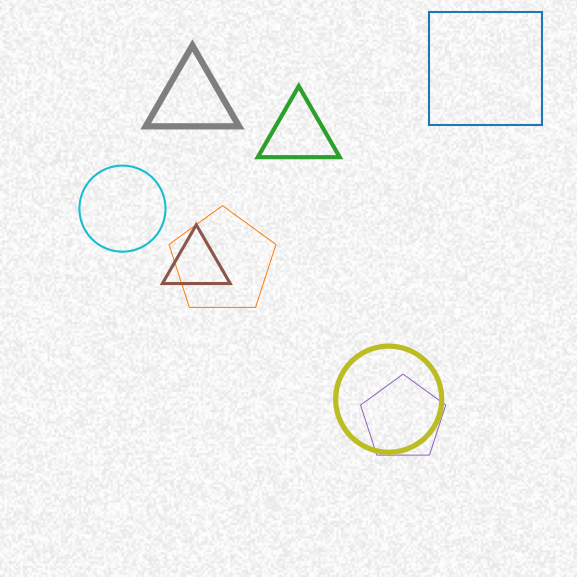[{"shape": "square", "thickness": 1, "radius": 0.49, "center": [0.84, 0.881]}, {"shape": "pentagon", "thickness": 0.5, "radius": 0.49, "center": [0.385, 0.546]}, {"shape": "triangle", "thickness": 2, "radius": 0.41, "center": [0.517, 0.768]}, {"shape": "pentagon", "thickness": 0.5, "radius": 0.39, "center": [0.698, 0.274]}, {"shape": "triangle", "thickness": 1.5, "radius": 0.34, "center": [0.34, 0.542]}, {"shape": "triangle", "thickness": 3, "radius": 0.47, "center": [0.333, 0.827]}, {"shape": "circle", "thickness": 2.5, "radius": 0.46, "center": [0.673, 0.308]}, {"shape": "circle", "thickness": 1, "radius": 0.37, "center": [0.212, 0.638]}]